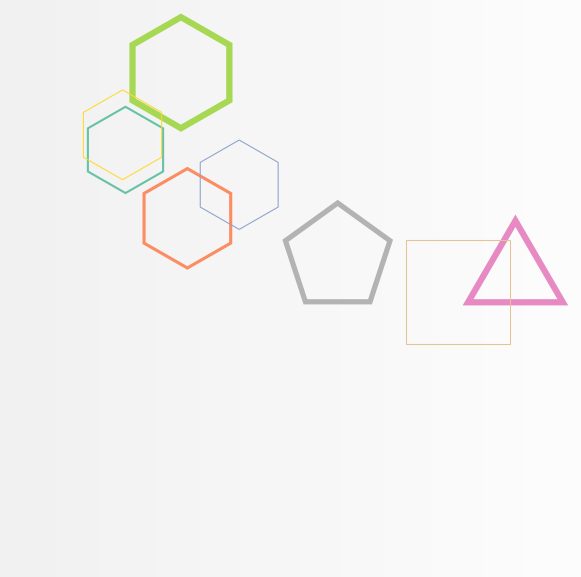[{"shape": "hexagon", "thickness": 1, "radius": 0.37, "center": [0.216, 0.74]}, {"shape": "hexagon", "thickness": 1.5, "radius": 0.43, "center": [0.322, 0.621]}, {"shape": "hexagon", "thickness": 0.5, "radius": 0.39, "center": [0.412, 0.679]}, {"shape": "triangle", "thickness": 3, "radius": 0.47, "center": [0.887, 0.523]}, {"shape": "hexagon", "thickness": 3, "radius": 0.48, "center": [0.311, 0.873]}, {"shape": "hexagon", "thickness": 0.5, "radius": 0.39, "center": [0.211, 0.766]}, {"shape": "square", "thickness": 0.5, "radius": 0.45, "center": [0.788, 0.493]}, {"shape": "pentagon", "thickness": 2.5, "radius": 0.47, "center": [0.581, 0.553]}]